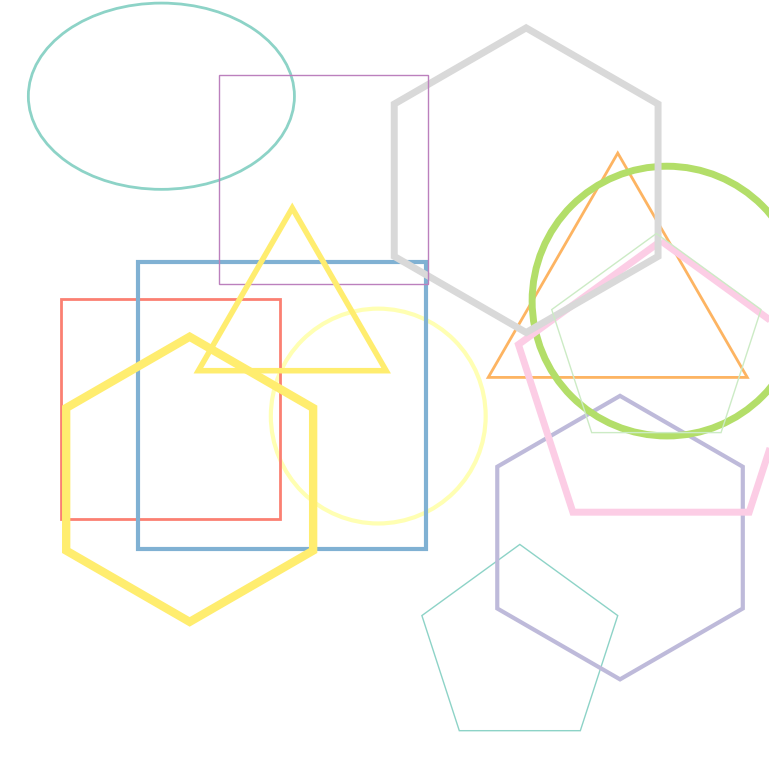[{"shape": "oval", "thickness": 1, "radius": 0.86, "center": [0.21, 0.875]}, {"shape": "pentagon", "thickness": 0.5, "radius": 0.67, "center": [0.675, 0.159]}, {"shape": "circle", "thickness": 1.5, "radius": 0.7, "center": [0.491, 0.46]}, {"shape": "hexagon", "thickness": 1.5, "radius": 0.92, "center": [0.805, 0.302]}, {"shape": "square", "thickness": 1, "radius": 0.71, "center": [0.221, 0.469]}, {"shape": "square", "thickness": 1.5, "radius": 0.93, "center": [0.367, 0.474]}, {"shape": "triangle", "thickness": 1, "radius": 0.97, "center": [0.802, 0.607]}, {"shape": "circle", "thickness": 2.5, "radius": 0.88, "center": [0.866, 0.609]}, {"shape": "pentagon", "thickness": 2.5, "radius": 0.97, "center": [0.858, 0.492]}, {"shape": "hexagon", "thickness": 2.5, "radius": 0.99, "center": [0.683, 0.766]}, {"shape": "square", "thickness": 0.5, "radius": 0.68, "center": [0.421, 0.767]}, {"shape": "pentagon", "thickness": 0.5, "radius": 0.71, "center": [0.852, 0.554]}, {"shape": "hexagon", "thickness": 3, "radius": 0.93, "center": [0.246, 0.378]}, {"shape": "triangle", "thickness": 2, "radius": 0.7, "center": [0.38, 0.589]}]